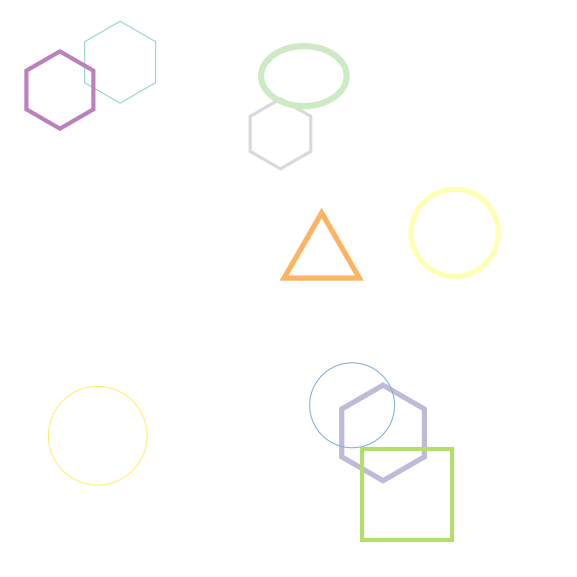[{"shape": "hexagon", "thickness": 0.5, "radius": 0.35, "center": [0.208, 0.891]}, {"shape": "circle", "thickness": 2.5, "radius": 0.38, "center": [0.787, 0.596]}, {"shape": "hexagon", "thickness": 2.5, "radius": 0.41, "center": [0.663, 0.249]}, {"shape": "circle", "thickness": 0.5, "radius": 0.37, "center": [0.61, 0.297]}, {"shape": "triangle", "thickness": 2.5, "radius": 0.38, "center": [0.557, 0.555]}, {"shape": "square", "thickness": 2, "radius": 0.39, "center": [0.705, 0.143]}, {"shape": "hexagon", "thickness": 1.5, "radius": 0.3, "center": [0.486, 0.767]}, {"shape": "hexagon", "thickness": 2, "radius": 0.33, "center": [0.104, 0.843]}, {"shape": "oval", "thickness": 3, "radius": 0.37, "center": [0.526, 0.867]}, {"shape": "circle", "thickness": 0.5, "radius": 0.43, "center": [0.169, 0.245]}]